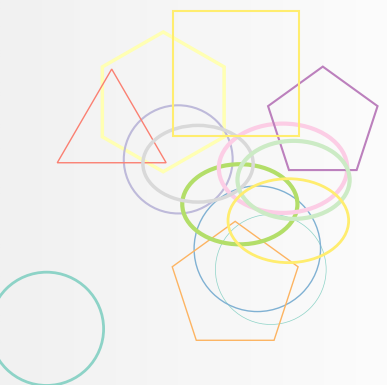[{"shape": "circle", "thickness": 2, "radius": 0.74, "center": [0.12, 0.146]}, {"shape": "circle", "thickness": 0.5, "radius": 0.71, "center": [0.699, 0.3]}, {"shape": "hexagon", "thickness": 2.5, "radius": 0.91, "center": [0.421, 0.735]}, {"shape": "circle", "thickness": 1.5, "radius": 0.7, "center": [0.46, 0.586]}, {"shape": "triangle", "thickness": 1, "radius": 0.81, "center": [0.288, 0.658]}, {"shape": "circle", "thickness": 1, "radius": 0.82, "center": [0.664, 0.354]}, {"shape": "pentagon", "thickness": 1, "radius": 0.85, "center": [0.607, 0.254]}, {"shape": "oval", "thickness": 3, "radius": 0.74, "center": [0.619, 0.469]}, {"shape": "oval", "thickness": 3, "radius": 0.83, "center": [0.73, 0.563]}, {"shape": "oval", "thickness": 2.5, "radius": 0.71, "center": [0.511, 0.575]}, {"shape": "pentagon", "thickness": 1.5, "radius": 0.74, "center": [0.833, 0.678]}, {"shape": "oval", "thickness": 3, "radius": 0.72, "center": [0.758, 0.533]}, {"shape": "oval", "thickness": 2, "radius": 0.78, "center": [0.744, 0.427]}, {"shape": "square", "thickness": 1.5, "radius": 0.81, "center": [0.609, 0.81]}]